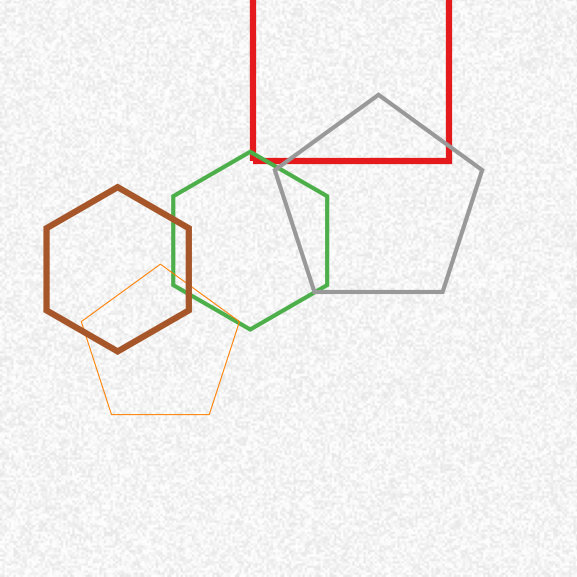[{"shape": "square", "thickness": 3, "radius": 0.85, "center": [0.608, 0.889]}, {"shape": "hexagon", "thickness": 2, "radius": 0.77, "center": [0.433, 0.582]}, {"shape": "pentagon", "thickness": 0.5, "radius": 0.72, "center": [0.278, 0.398]}, {"shape": "hexagon", "thickness": 3, "radius": 0.71, "center": [0.204, 0.533]}, {"shape": "pentagon", "thickness": 2, "radius": 0.94, "center": [0.655, 0.646]}]